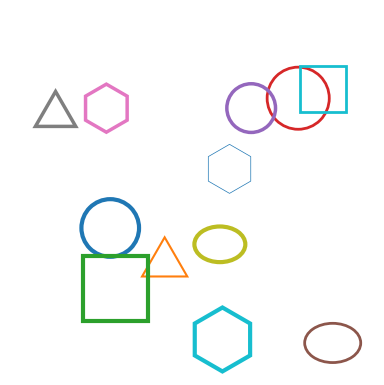[{"shape": "circle", "thickness": 3, "radius": 0.37, "center": [0.286, 0.408]}, {"shape": "hexagon", "thickness": 0.5, "radius": 0.32, "center": [0.596, 0.561]}, {"shape": "triangle", "thickness": 1.5, "radius": 0.34, "center": [0.428, 0.316]}, {"shape": "square", "thickness": 3, "radius": 0.42, "center": [0.3, 0.251]}, {"shape": "circle", "thickness": 2, "radius": 0.4, "center": [0.775, 0.745]}, {"shape": "circle", "thickness": 2.5, "radius": 0.32, "center": [0.652, 0.719]}, {"shape": "oval", "thickness": 2, "radius": 0.36, "center": [0.864, 0.109]}, {"shape": "hexagon", "thickness": 2.5, "radius": 0.31, "center": [0.276, 0.719]}, {"shape": "triangle", "thickness": 2.5, "radius": 0.3, "center": [0.144, 0.702]}, {"shape": "oval", "thickness": 3, "radius": 0.33, "center": [0.571, 0.365]}, {"shape": "square", "thickness": 2, "radius": 0.3, "center": [0.838, 0.77]}, {"shape": "hexagon", "thickness": 3, "radius": 0.42, "center": [0.578, 0.118]}]